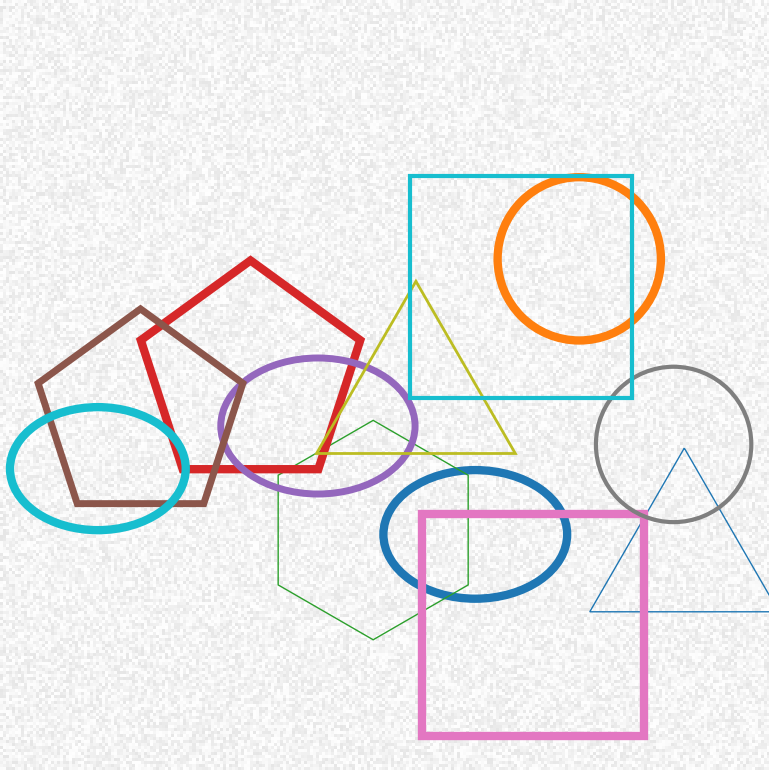[{"shape": "oval", "thickness": 3, "radius": 0.6, "center": [0.617, 0.306]}, {"shape": "triangle", "thickness": 0.5, "radius": 0.71, "center": [0.889, 0.276]}, {"shape": "circle", "thickness": 3, "radius": 0.53, "center": [0.752, 0.664]}, {"shape": "hexagon", "thickness": 0.5, "radius": 0.71, "center": [0.485, 0.312]}, {"shape": "pentagon", "thickness": 3, "radius": 0.75, "center": [0.325, 0.512]}, {"shape": "oval", "thickness": 2.5, "radius": 0.63, "center": [0.413, 0.447]}, {"shape": "pentagon", "thickness": 2.5, "radius": 0.7, "center": [0.182, 0.459]}, {"shape": "square", "thickness": 3, "radius": 0.72, "center": [0.692, 0.188]}, {"shape": "circle", "thickness": 1.5, "radius": 0.5, "center": [0.875, 0.423]}, {"shape": "triangle", "thickness": 1, "radius": 0.75, "center": [0.54, 0.486]}, {"shape": "square", "thickness": 1.5, "radius": 0.72, "center": [0.677, 0.627]}, {"shape": "oval", "thickness": 3, "radius": 0.57, "center": [0.127, 0.391]}]